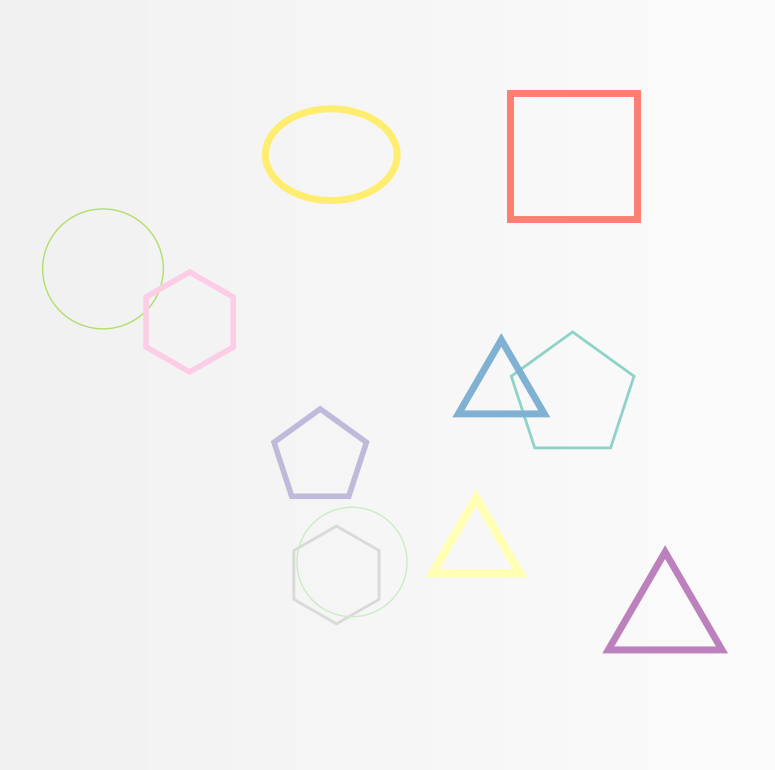[{"shape": "pentagon", "thickness": 1, "radius": 0.42, "center": [0.739, 0.486]}, {"shape": "triangle", "thickness": 3, "radius": 0.33, "center": [0.614, 0.288]}, {"shape": "pentagon", "thickness": 2, "radius": 0.31, "center": [0.413, 0.406]}, {"shape": "square", "thickness": 2.5, "radius": 0.41, "center": [0.74, 0.798]}, {"shape": "triangle", "thickness": 2.5, "radius": 0.32, "center": [0.647, 0.494]}, {"shape": "circle", "thickness": 0.5, "radius": 0.39, "center": [0.133, 0.651]}, {"shape": "hexagon", "thickness": 2, "radius": 0.32, "center": [0.245, 0.582]}, {"shape": "hexagon", "thickness": 1, "radius": 0.32, "center": [0.434, 0.253]}, {"shape": "triangle", "thickness": 2.5, "radius": 0.42, "center": [0.858, 0.198]}, {"shape": "circle", "thickness": 0.5, "radius": 0.36, "center": [0.454, 0.27]}, {"shape": "oval", "thickness": 2.5, "radius": 0.43, "center": [0.427, 0.799]}]